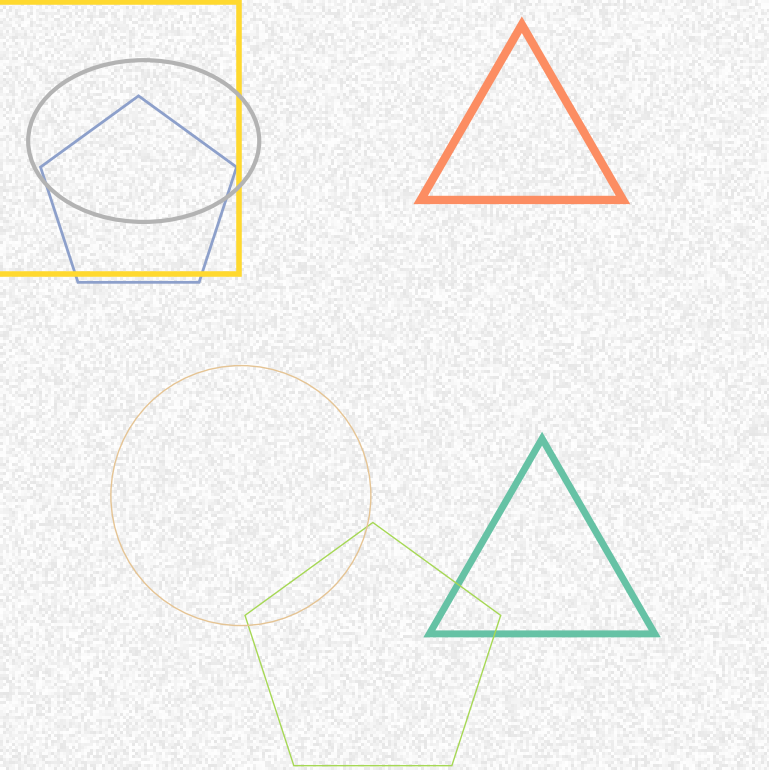[{"shape": "triangle", "thickness": 2.5, "radius": 0.85, "center": [0.704, 0.261]}, {"shape": "triangle", "thickness": 3, "radius": 0.76, "center": [0.678, 0.816]}, {"shape": "pentagon", "thickness": 1, "radius": 0.67, "center": [0.18, 0.742]}, {"shape": "pentagon", "thickness": 0.5, "radius": 0.87, "center": [0.484, 0.147]}, {"shape": "square", "thickness": 2, "radius": 0.88, "center": [0.134, 0.821]}, {"shape": "circle", "thickness": 0.5, "radius": 0.84, "center": [0.313, 0.356]}, {"shape": "oval", "thickness": 1.5, "radius": 0.75, "center": [0.187, 0.817]}]